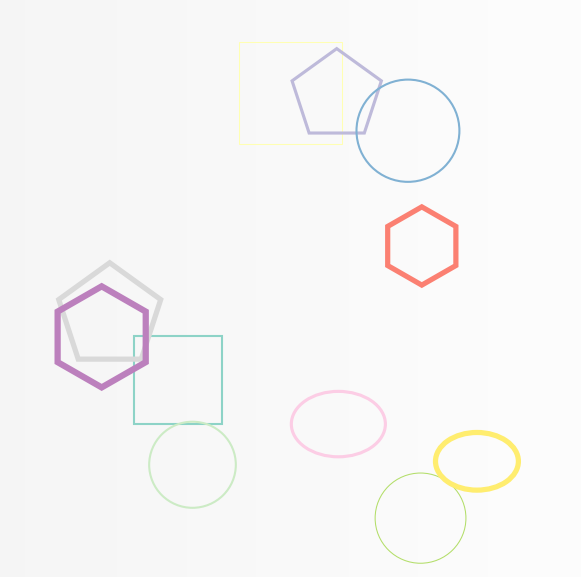[{"shape": "square", "thickness": 1, "radius": 0.38, "center": [0.306, 0.341]}, {"shape": "square", "thickness": 0.5, "radius": 0.44, "center": [0.499, 0.838]}, {"shape": "pentagon", "thickness": 1.5, "radius": 0.4, "center": [0.579, 0.834]}, {"shape": "hexagon", "thickness": 2.5, "radius": 0.34, "center": [0.726, 0.573]}, {"shape": "circle", "thickness": 1, "radius": 0.44, "center": [0.702, 0.773]}, {"shape": "circle", "thickness": 0.5, "radius": 0.39, "center": [0.723, 0.102]}, {"shape": "oval", "thickness": 1.5, "radius": 0.4, "center": [0.582, 0.265]}, {"shape": "pentagon", "thickness": 2.5, "radius": 0.46, "center": [0.189, 0.452]}, {"shape": "hexagon", "thickness": 3, "radius": 0.44, "center": [0.175, 0.416]}, {"shape": "circle", "thickness": 1, "radius": 0.37, "center": [0.331, 0.194]}, {"shape": "oval", "thickness": 2.5, "radius": 0.36, "center": [0.821, 0.2]}]